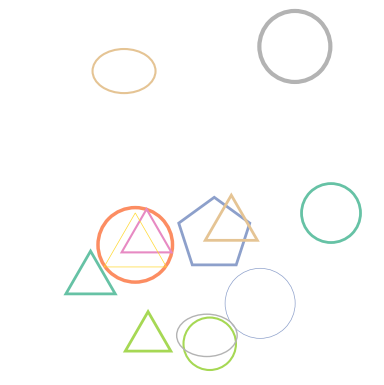[{"shape": "circle", "thickness": 2, "radius": 0.38, "center": [0.86, 0.447]}, {"shape": "triangle", "thickness": 2, "radius": 0.37, "center": [0.235, 0.274]}, {"shape": "circle", "thickness": 2.5, "radius": 0.48, "center": [0.351, 0.364]}, {"shape": "pentagon", "thickness": 2, "radius": 0.48, "center": [0.557, 0.39]}, {"shape": "circle", "thickness": 0.5, "radius": 0.45, "center": [0.676, 0.212]}, {"shape": "triangle", "thickness": 1.5, "radius": 0.37, "center": [0.381, 0.382]}, {"shape": "triangle", "thickness": 2, "radius": 0.34, "center": [0.385, 0.122]}, {"shape": "circle", "thickness": 1.5, "radius": 0.34, "center": [0.545, 0.107]}, {"shape": "triangle", "thickness": 0.5, "radius": 0.47, "center": [0.351, 0.353]}, {"shape": "triangle", "thickness": 2, "radius": 0.39, "center": [0.601, 0.415]}, {"shape": "oval", "thickness": 1.5, "radius": 0.41, "center": [0.322, 0.815]}, {"shape": "oval", "thickness": 1, "radius": 0.39, "center": [0.537, 0.129]}, {"shape": "circle", "thickness": 3, "radius": 0.46, "center": [0.766, 0.879]}]